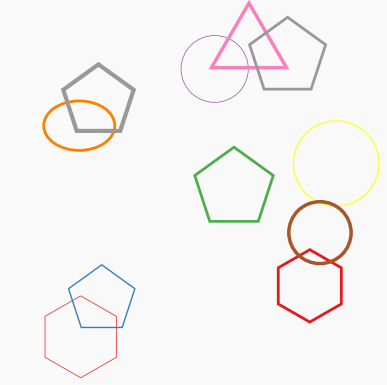[{"shape": "hexagon", "thickness": 2, "radius": 0.47, "center": [0.799, 0.257]}, {"shape": "hexagon", "thickness": 0.5, "radius": 0.53, "center": [0.208, 0.125]}, {"shape": "pentagon", "thickness": 1, "radius": 0.45, "center": [0.262, 0.222]}, {"shape": "pentagon", "thickness": 2, "radius": 0.53, "center": [0.604, 0.511]}, {"shape": "circle", "thickness": 0.5, "radius": 0.43, "center": [0.554, 0.821]}, {"shape": "oval", "thickness": 2, "radius": 0.46, "center": [0.205, 0.674]}, {"shape": "circle", "thickness": 1, "radius": 0.55, "center": [0.868, 0.576]}, {"shape": "circle", "thickness": 2.5, "radius": 0.4, "center": [0.826, 0.396]}, {"shape": "triangle", "thickness": 2.5, "radius": 0.56, "center": [0.643, 0.88]}, {"shape": "pentagon", "thickness": 3, "radius": 0.48, "center": [0.254, 0.737]}, {"shape": "pentagon", "thickness": 2, "radius": 0.52, "center": [0.742, 0.852]}]